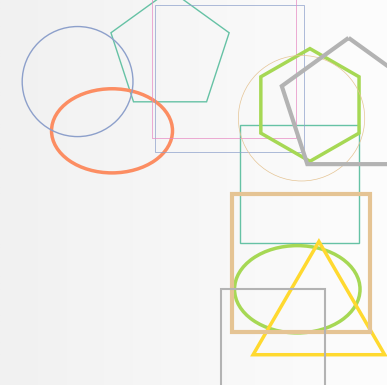[{"shape": "pentagon", "thickness": 1, "radius": 0.8, "center": [0.439, 0.865]}, {"shape": "square", "thickness": 1, "radius": 0.77, "center": [0.773, 0.523]}, {"shape": "oval", "thickness": 2.5, "radius": 0.78, "center": [0.289, 0.66]}, {"shape": "square", "thickness": 0.5, "radius": 0.96, "center": [0.592, 0.796]}, {"shape": "circle", "thickness": 1, "radius": 0.71, "center": [0.2, 0.788]}, {"shape": "square", "thickness": 0.5, "radius": 0.93, "center": [0.577, 0.828]}, {"shape": "oval", "thickness": 2.5, "radius": 0.81, "center": [0.767, 0.249]}, {"shape": "hexagon", "thickness": 2.5, "radius": 0.73, "center": [0.8, 0.727]}, {"shape": "triangle", "thickness": 2.5, "radius": 0.98, "center": [0.823, 0.177]}, {"shape": "square", "thickness": 3, "radius": 0.89, "center": [0.776, 0.317]}, {"shape": "circle", "thickness": 0.5, "radius": 0.82, "center": [0.778, 0.693]}, {"shape": "square", "thickness": 1.5, "radius": 0.67, "center": [0.705, 0.115]}, {"shape": "pentagon", "thickness": 3, "radius": 0.91, "center": [0.9, 0.72]}]